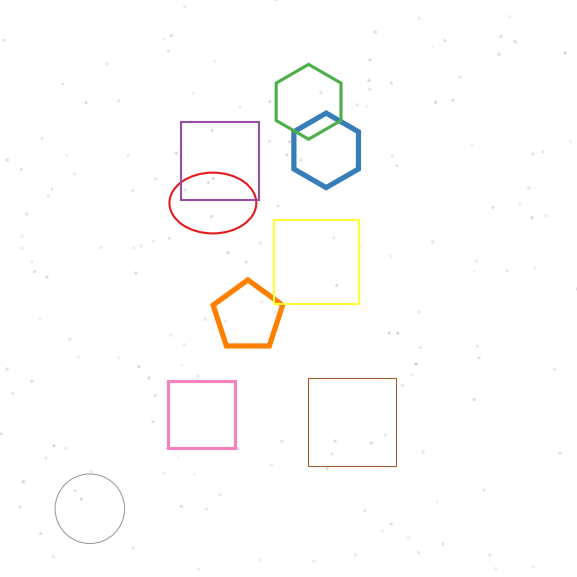[{"shape": "oval", "thickness": 1, "radius": 0.38, "center": [0.369, 0.648]}, {"shape": "hexagon", "thickness": 2.5, "radius": 0.32, "center": [0.565, 0.739]}, {"shape": "hexagon", "thickness": 1.5, "radius": 0.32, "center": [0.534, 0.823]}, {"shape": "square", "thickness": 1, "radius": 0.34, "center": [0.38, 0.721]}, {"shape": "pentagon", "thickness": 2.5, "radius": 0.32, "center": [0.429, 0.451]}, {"shape": "square", "thickness": 1, "radius": 0.37, "center": [0.548, 0.545]}, {"shape": "square", "thickness": 0.5, "radius": 0.38, "center": [0.61, 0.268]}, {"shape": "square", "thickness": 1.5, "radius": 0.29, "center": [0.349, 0.281]}, {"shape": "circle", "thickness": 0.5, "radius": 0.3, "center": [0.156, 0.118]}]